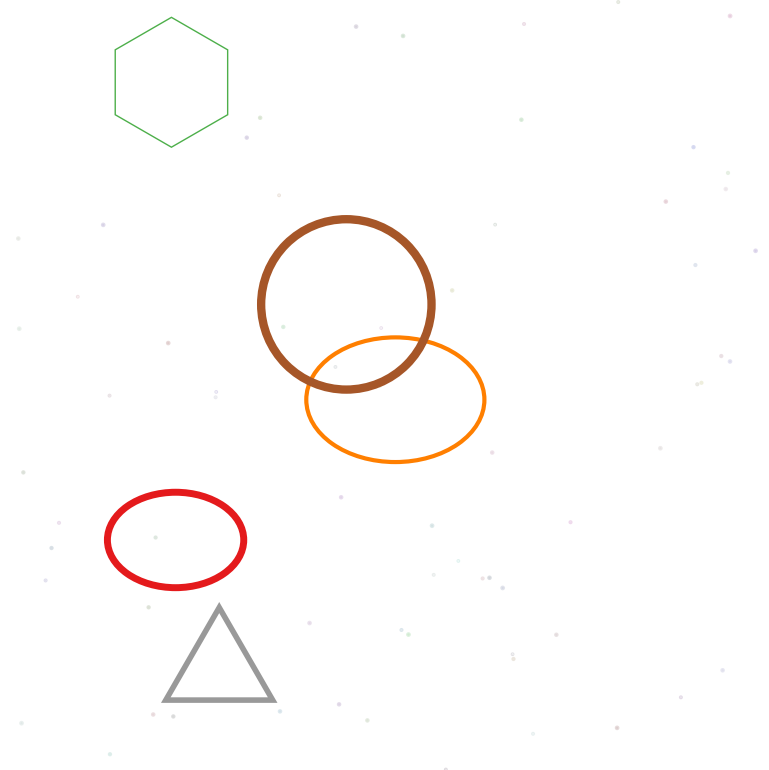[{"shape": "oval", "thickness": 2.5, "radius": 0.44, "center": [0.228, 0.299]}, {"shape": "hexagon", "thickness": 0.5, "radius": 0.42, "center": [0.223, 0.893]}, {"shape": "oval", "thickness": 1.5, "radius": 0.58, "center": [0.513, 0.481]}, {"shape": "circle", "thickness": 3, "radius": 0.55, "center": [0.45, 0.605]}, {"shape": "triangle", "thickness": 2, "radius": 0.4, "center": [0.285, 0.131]}]